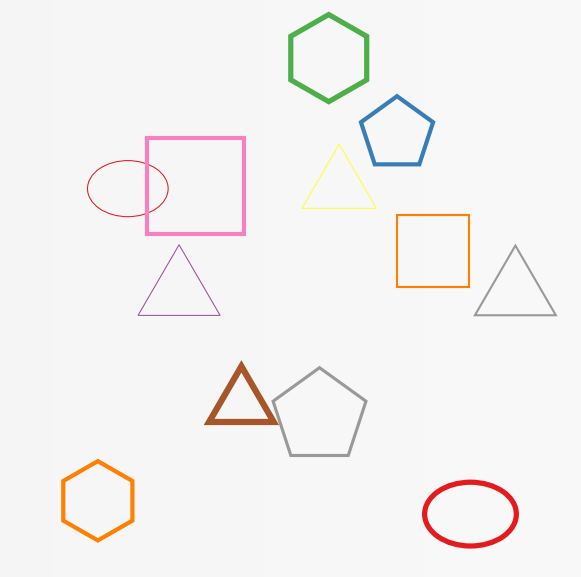[{"shape": "oval", "thickness": 2.5, "radius": 0.39, "center": [0.809, 0.109]}, {"shape": "oval", "thickness": 0.5, "radius": 0.35, "center": [0.22, 0.672]}, {"shape": "pentagon", "thickness": 2, "radius": 0.33, "center": [0.683, 0.767]}, {"shape": "hexagon", "thickness": 2.5, "radius": 0.38, "center": [0.566, 0.899]}, {"shape": "triangle", "thickness": 0.5, "radius": 0.41, "center": [0.308, 0.494]}, {"shape": "hexagon", "thickness": 2, "radius": 0.34, "center": [0.168, 0.132]}, {"shape": "square", "thickness": 1, "radius": 0.31, "center": [0.744, 0.564]}, {"shape": "triangle", "thickness": 0.5, "radius": 0.37, "center": [0.584, 0.675]}, {"shape": "triangle", "thickness": 3, "radius": 0.32, "center": [0.415, 0.301]}, {"shape": "square", "thickness": 2, "radius": 0.42, "center": [0.337, 0.677]}, {"shape": "triangle", "thickness": 1, "radius": 0.4, "center": [0.887, 0.493]}, {"shape": "pentagon", "thickness": 1.5, "radius": 0.42, "center": [0.55, 0.278]}]